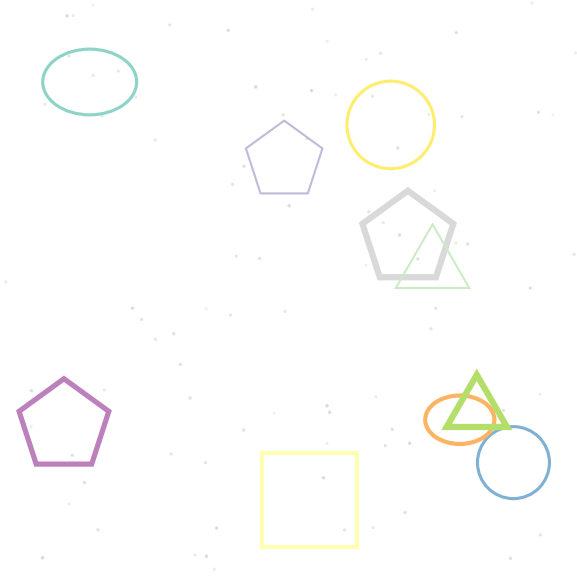[{"shape": "oval", "thickness": 1.5, "radius": 0.41, "center": [0.155, 0.857]}, {"shape": "square", "thickness": 2, "radius": 0.41, "center": [0.536, 0.133]}, {"shape": "pentagon", "thickness": 1, "radius": 0.35, "center": [0.492, 0.721]}, {"shape": "circle", "thickness": 1.5, "radius": 0.31, "center": [0.889, 0.198]}, {"shape": "oval", "thickness": 2, "radius": 0.3, "center": [0.796, 0.272]}, {"shape": "triangle", "thickness": 3, "radius": 0.3, "center": [0.826, 0.29]}, {"shape": "pentagon", "thickness": 3, "radius": 0.41, "center": [0.706, 0.586]}, {"shape": "pentagon", "thickness": 2.5, "radius": 0.41, "center": [0.111, 0.262]}, {"shape": "triangle", "thickness": 1, "radius": 0.37, "center": [0.749, 0.537]}, {"shape": "circle", "thickness": 1.5, "radius": 0.38, "center": [0.677, 0.783]}]